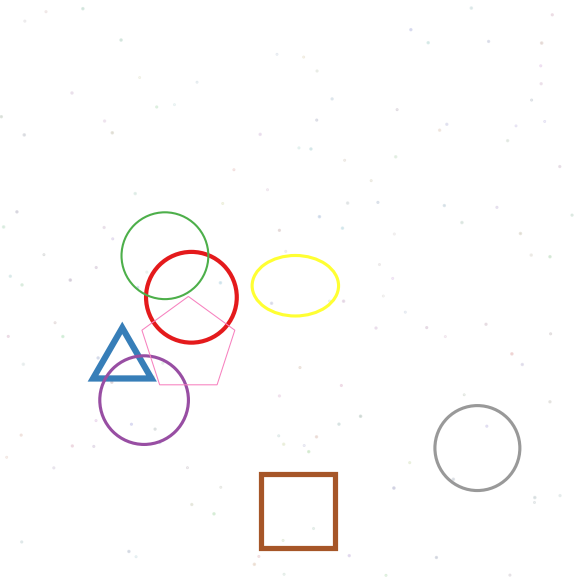[{"shape": "circle", "thickness": 2, "radius": 0.39, "center": [0.331, 0.484]}, {"shape": "triangle", "thickness": 3, "radius": 0.29, "center": [0.212, 0.373]}, {"shape": "circle", "thickness": 1, "radius": 0.38, "center": [0.286, 0.556]}, {"shape": "circle", "thickness": 1.5, "radius": 0.38, "center": [0.25, 0.306]}, {"shape": "oval", "thickness": 1.5, "radius": 0.37, "center": [0.511, 0.504]}, {"shape": "square", "thickness": 2.5, "radius": 0.32, "center": [0.516, 0.114]}, {"shape": "pentagon", "thickness": 0.5, "radius": 0.42, "center": [0.326, 0.401]}, {"shape": "circle", "thickness": 1.5, "radius": 0.37, "center": [0.827, 0.223]}]